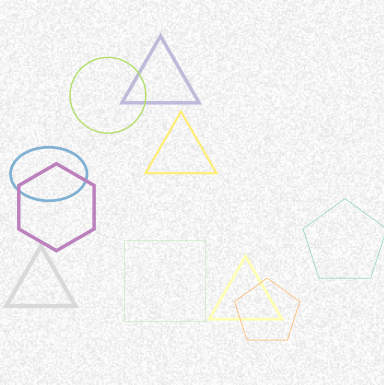[{"shape": "pentagon", "thickness": 0.5, "radius": 0.57, "center": [0.896, 0.37]}, {"shape": "triangle", "thickness": 2, "radius": 0.54, "center": [0.638, 0.226]}, {"shape": "triangle", "thickness": 2.5, "radius": 0.58, "center": [0.417, 0.791]}, {"shape": "oval", "thickness": 2, "radius": 0.5, "center": [0.127, 0.548]}, {"shape": "pentagon", "thickness": 0.5, "radius": 0.45, "center": [0.694, 0.189]}, {"shape": "circle", "thickness": 1, "radius": 0.49, "center": [0.28, 0.753]}, {"shape": "triangle", "thickness": 3, "radius": 0.52, "center": [0.106, 0.257]}, {"shape": "hexagon", "thickness": 2.5, "radius": 0.56, "center": [0.147, 0.462]}, {"shape": "square", "thickness": 0.5, "radius": 0.53, "center": [0.428, 0.272]}, {"shape": "triangle", "thickness": 1.5, "radius": 0.53, "center": [0.47, 0.603]}]